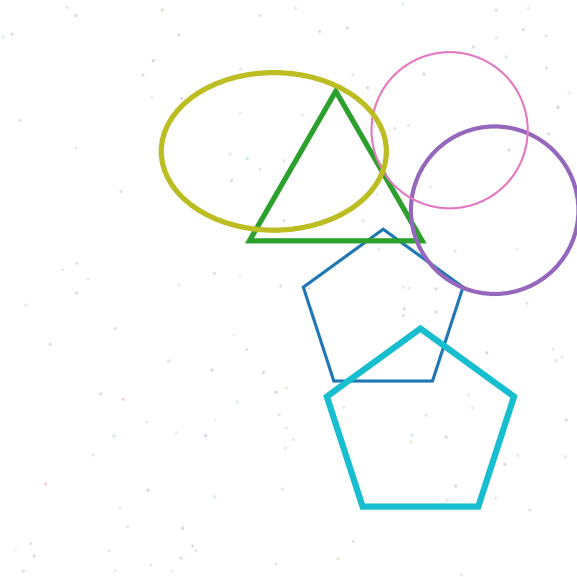[{"shape": "pentagon", "thickness": 1.5, "radius": 0.73, "center": [0.663, 0.457]}, {"shape": "triangle", "thickness": 2.5, "radius": 0.86, "center": [0.581, 0.668]}, {"shape": "circle", "thickness": 2, "radius": 0.73, "center": [0.857, 0.635]}, {"shape": "circle", "thickness": 1, "radius": 0.68, "center": [0.779, 0.774]}, {"shape": "oval", "thickness": 2.5, "radius": 0.97, "center": [0.474, 0.737]}, {"shape": "pentagon", "thickness": 3, "radius": 0.85, "center": [0.728, 0.26]}]